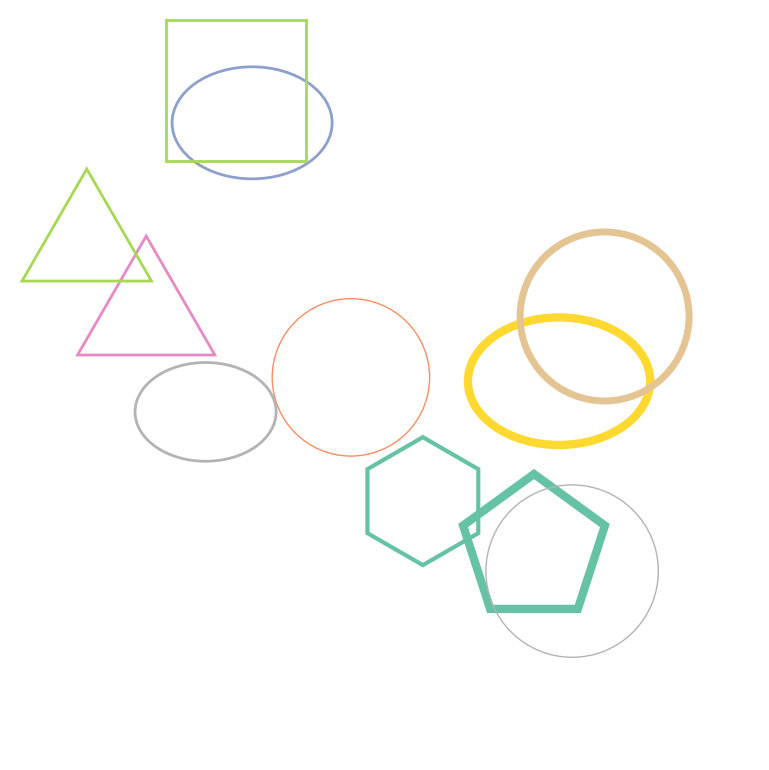[{"shape": "pentagon", "thickness": 3, "radius": 0.48, "center": [0.694, 0.288]}, {"shape": "hexagon", "thickness": 1.5, "radius": 0.42, "center": [0.549, 0.349]}, {"shape": "circle", "thickness": 0.5, "radius": 0.51, "center": [0.456, 0.51]}, {"shape": "oval", "thickness": 1, "radius": 0.52, "center": [0.327, 0.84]}, {"shape": "triangle", "thickness": 1, "radius": 0.51, "center": [0.19, 0.59]}, {"shape": "triangle", "thickness": 1, "radius": 0.49, "center": [0.113, 0.684]}, {"shape": "square", "thickness": 1, "radius": 0.46, "center": [0.306, 0.882]}, {"shape": "oval", "thickness": 3, "radius": 0.59, "center": [0.726, 0.505]}, {"shape": "circle", "thickness": 2.5, "radius": 0.55, "center": [0.785, 0.589]}, {"shape": "oval", "thickness": 1, "radius": 0.46, "center": [0.267, 0.465]}, {"shape": "circle", "thickness": 0.5, "radius": 0.56, "center": [0.743, 0.258]}]